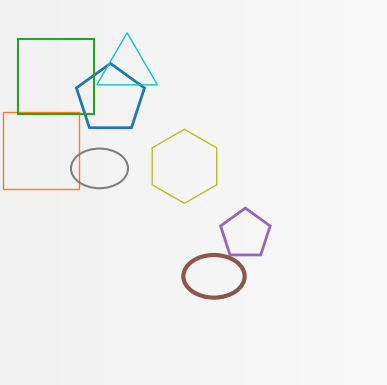[{"shape": "pentagon", "thickness": 2, "radius": 0.46, "center": [0.285, 0.743]}, {"shape": "square", "thickness": 1, "radius": 0.49, "center": [0.106, 0.609]}, {"shape": "square", "thickness": 1.5, "radius": 0.49, "center": [0.145, 0.802]}, {"shape": "pentagon", "thickness": 2, "radius": 0.34, "center": [0.633, 0.392]}, {"shape": "oval", "thickness": 3, "radius": 0.4, "center": [0.552, 0.282]}, {"shape": "oval", "thickness": 1.5, "radius": 0.37, "center": [0.257, 0.563]}, {"shape": "hexagon", "thickness": 1, "radius": 0.48, "center": [0.476, 0.568]}, {"shape": "triangle", "thickness": 1, "radius": 0.45, "center": [0.328, 0.825]}]